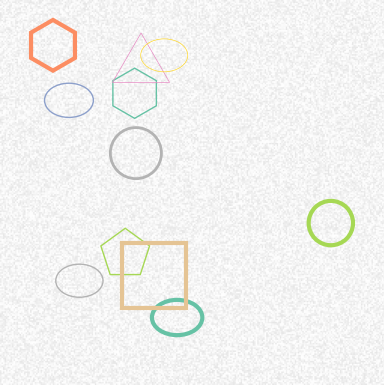[{"shape": "oval", "thickness": 3, "radius": 0.33, "center": [0.46, 0.175]}, {"shape": "hexagon", "thickness": 1, "radius": 0.33, "center": [0.35, 0.758]}, {"shape": "hexagon", "thickness": 3, "radius": 0.33, "center": [0.138, 0.882]}, {"shape": "oval", "thickness": 1, "radius": 0.32, "center": [0.179, 0.739]}, {"shape": "triangle", "thickness": 0.5, "radius": 0.43, "center": [0.366, 0.829]}, {"shape": "circle", "thickness": 3, "radius": 0.29, "center": [0.859, 0.421]}, {"shape": "pentagon", "thickness": 1, "radius": 0.33, "center": [0.325, 0.341]}, {"shape": "oval", "thickness": 0.5, "radius": 0.31, "center": [0.427, 0.856]}, {"shape": "square", "thickness": 3, "radius": 0.42, "center": [0.399, 0.285]}, {"shape": "oval", "thickness": 1, "radius": 0.31, "center": [0.206, 0.271]}, {"shape": "circle", "thickness": 2, "radius": 0.33, "center": [0.353, 0.602]}]